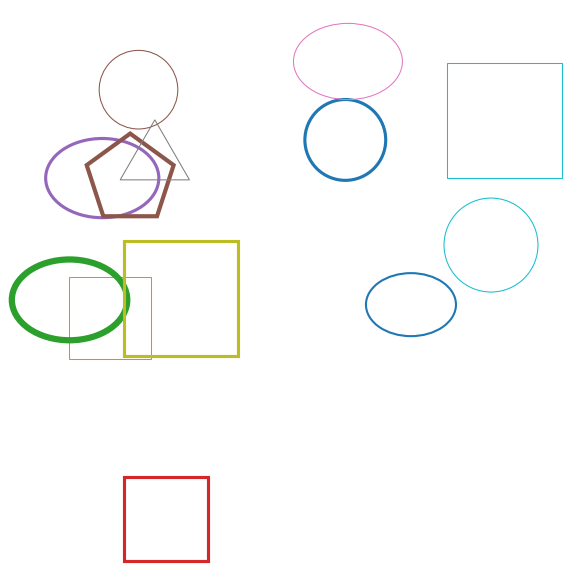[{"shape": "circle", "thickness": 1.5, "radius": 0.35, "center": [0.598, 0.757]}, {"shape": "oval", "thickness": 1, "radius": 0.39, "center": [0.712, 0.472]}, {"shape": "square", "thickness": 0.5, "radius": 0.35, "center": [0.19, 0.448]}, {"shape": "oval", "thickness": 3, "radius": 0.5, "center": [0.12, 0.48]}, {"shape": "square", "thickness": 1.5, "radius": 0.36, "center": [0.288, 0.1]}, {"shape": "oval", "thickness": 1.5, "radius": 0.49, "center": [0.177, 0.691]}, {"shape": "circle", "thickness": 0.5, "radius": 0.34, "center": [0.24, 0.844]}, {"shape": "pentagon", "thickness": 2, "radius": 0.4, "center": [0.225, 0.689]}, {"shape": "oval", "thickness": 0.5, "radius": 0.47, "center": [0.603, 0.893]}, {"shape": "triangle", "thickness": 0.5, "radius": 0.35, "center": [0.268, 0.722]}, {"shape": "square", "thickness": 1.5, "radius": 0.49, "center": [0.313, 0.482]}, {"shape": "square", "thickness": 0.5, "radius": 0.5, "center": [0.874, 0.79]}, {"shape": "circle", "thickness": 0.5, "radius": 0.41, "center": [0.85, 0.575]}]